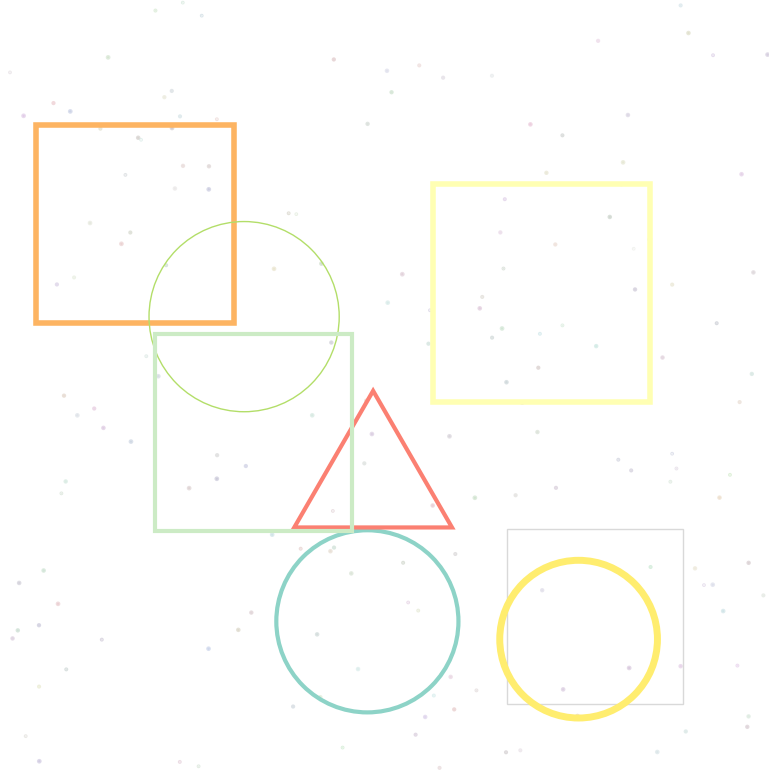[{"shape": "circle", "thickness": 1.5, "radius": 0.59, "center": [0.477, 0.193]}, {"shape": "square", "thickness": 2, "radius": 0.71, "center": [0.703, 0.62]}, {"shape": "triangle", "thickness": 1.5, "radius": 0.59, "center": [0.485, 0.374]}, {"shape": "square", "thickness": 2, "radius": 0.64, "center": [0.175, 0.709]}, {"shape": "circle", "thickness": 0.5, "radius": 0.62, "center": [0.317, 0.589]}, {"shape": "square", "thickness": 0.5, "radius": 0.57, "center": [0.773, 0.199]}, {"shape": "square", "thickness": 1.5, "radius": 0.64, "center": [0.33, 0.439]}, {"shape": "circle", "thickness": 2.5, "radius": 0.51, "center": [0.751, 0.17]}]